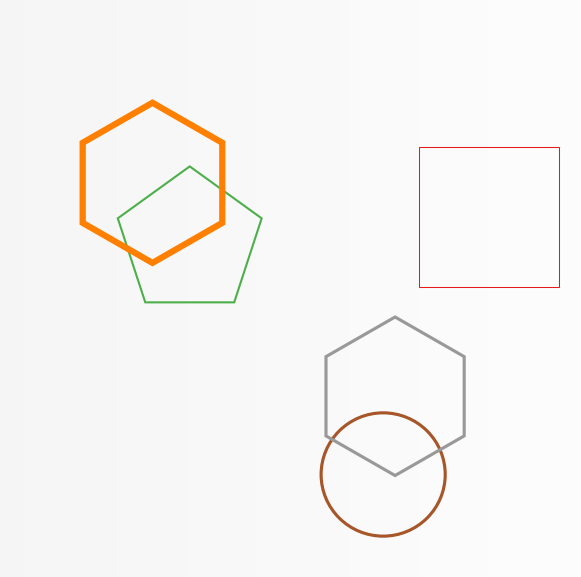[{"shape": "square", "thickness": 0.5, "radius": 0.6, "center": [0.841, 0.623]}, {"shape": "pentagon", "thickness": 1, "radius": 0.65, "center": [0.326, 0.581]}, {"shape": "hexagon", "thickness": 3, "radius": 0.69, "center": [0.262, 0.683]}, {"shape": "circle", "thickness": 1.5, "radius": 0.53, "center": [0.659, 0.178]}, {"shape": "hexagon", "thickness": 1.5, "radius": 0.69, "center": [0.68, 0.313]}]